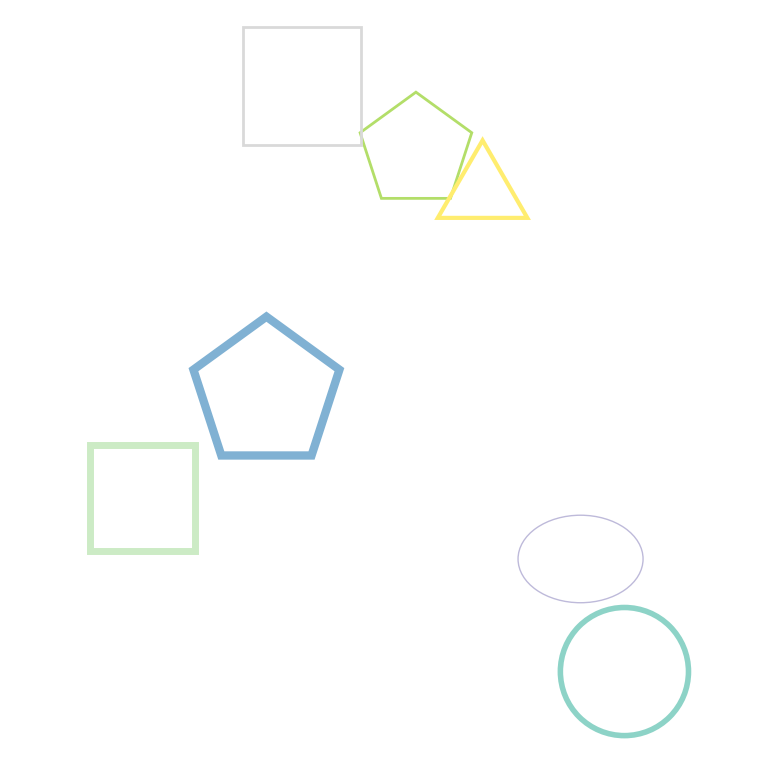[{"shape": "circle", "thickness": 2, "radius": 0.42, "center": [0.811, 0.128]}, {"shape": "oval", "thickness": 0.5, "radius": 0.41, "center": [0.754, 0.274]}, {"shape": "pentagon", "thickness": 3, "radius": 0.5, "center": [0.346, 0.489]}, {"shape": "pentagon", "thickness": 1, "radius": 0.38, "center": [0.54, 0.804]}, {"shape": "square", "thickness": 1, "radius": 0.38, "center": [0.393, 0.889]}, {"shape": "square", "thickness": 2.5, "radius": 0.34, "center": [0.185, 0.353]}, {"shape": "triangle", "thickness": 1.5, "radius": 0.34, "center": [0.627, 0.751]}]